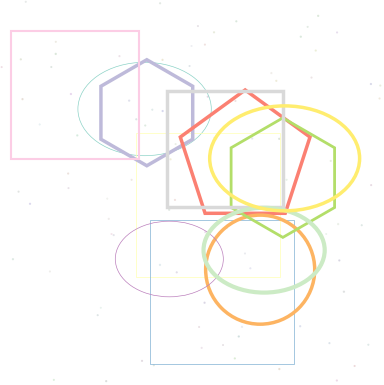[{"shape": "oval", "thickness": 0.5, "radius": 0.87, "center": [0.376, 0.717]}, {"shape": "square", "thickness": 0.5, "radius": 0.93, "center": [0.54, 0.467]}, {"shape": "hexagon", "thickness": 2.5, "radius": 0.69, "center": [0.381, 0.707]}, {"shape": "pentagon", "thickness": 2.5, "radius": 0.89, "center": [0.637, 0.589]}, {"shape": "square", "thickness": 0.5, "radius": 0.94, "center": [0.578, 0.241]}, {"shape": "circle", "thickness": 2.5, "radius": 0.71, "center": [0.676, 0.3]}, {"shape": "hexagon", "thickness": 2, "radius": 0.78, "center": [0.735, 0.539]}, {"shape": "square", "thickness": 1.5, "radius": 0.83, "center": [0.196, 0.753]}, {"shape": "square", "thickness": 2.5, "radius": 0.75, "center": [0.585, 0.613]}, {"shape": "oval", "thickness": 0.5, "radius": 0.7, "center": [0.44, 0.327]}, {"shape": "oval", "thickness": 3, "radius": 0.79, "center": [0.686, 0.35]}, {"shape": "oval", "thickness": 2.5, "radius": 0.97, "center": [0.739, 0.589]}]